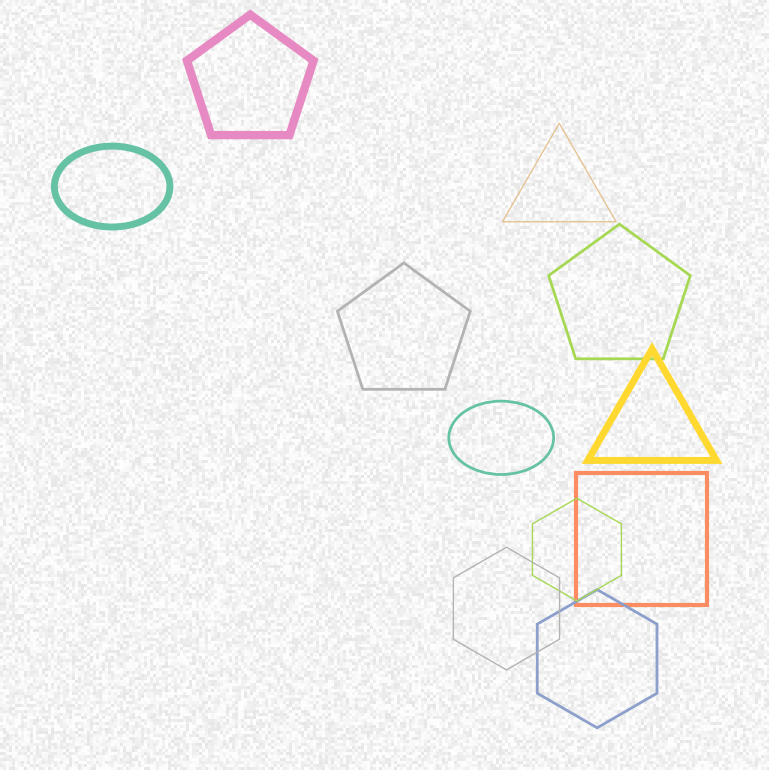[{"shape": "oval", "thickness": 2.5, "radius": 0.38, "center": [0.146, 0.758]}, {"shape": "oval", "thickness": 1, "radius": 0.34, "center": [0.651, 0.431]}, {"shape": "square", "thickness": 1.5, "radius": 0.43, "center": [0.833, 0.3]}, {"shape": "hexagon", "thickness": 1, "radius": 0.45, "center": [0.775, 0.145]}, {"shape": "pentagon", "thickness": 3, "radius": 0.43, "center": [0.325, 0.894]}, {"shape": "hexagon", "thickness": 0.5, "radius": 0.33, "center": [0.749, 0.286]}, {"shape": "pentagon", "thickness": 1, "radius": 0.48, "center": [0.805, 0.612]}, {"shape": "triangle", "thickness": 2.5, "radius": 0.48, "center": [0.847, 0.45]}, {"shape": "triangle", "thickness": 0.5, "radius": 0.43, "center": [0.726, 0.755]}, {"shape": "pentagon", "thickness": 1, "radius": 0.45, "center": [0.524, 0.568]}, {"shape": "hexagon", "thickness": 0.5, "radius": 0.4, "center": [0.658, 0.21]}]